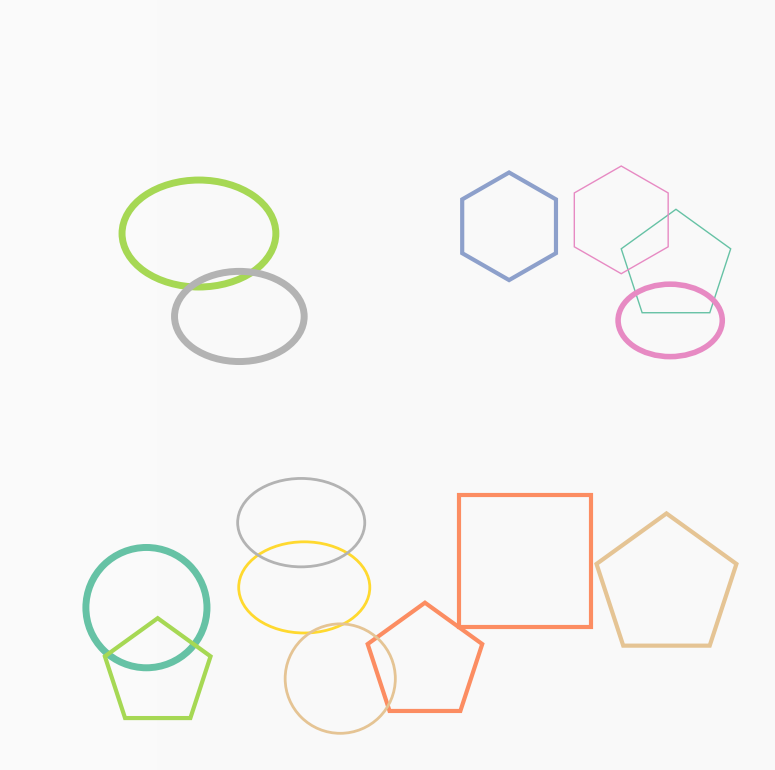[{"shape": "pentagon", "thickness": 0.5, "radius": 0.37, "center": [0.872, 0.654]}, {"shape": "circle", "thickness": 2.5, "radius": 0.39, "center": [0.189, 0.211]}, {"shape": "square", "thickness": 1.5, "radius": 0.43, "center": [0.677, 0.271]}, {"shape": "pentagon", "thickness": 1.5, "radius": 0.39, "center": [0.548, 0.14]}, {"shape": "hexagon", "thickness": 1.5, "radius": 0.35, "center": [0.657, 0.706]}, {"shape": "oval", "thickness": 2, "radius": 0.34, "center": [0.865, 0.584]}, {"shape": "hexagon", "thickness": 0.5, "radius": 0.35, "center": [0.802, 0.714]}, {"shape": "pentagon", "thickness": 1.5, "radius": 0.36, "center": [0.204, 0.125]}, {"shape": "oval", "thickness": 2.5, "radius": 0.5, "center": [0.257, 0.697]}, {"shape": "oval", "thickness": 1, "radius": 0.42, "center": [0.393, 0.237]}, {"shape": "circle", "thickness": 1, "radius": 0.36, "center": [0.439, 0.119]}, {"shape": "pentagon", "thickness": 1.5, "radius": 0.47, "center": [0.86, 0.238]}, {"shape": "oval", "thickness": 1, "radius": 0.41, "center": [0.389, 0.321]}, {"shape": "oval", "thickness": 2.5, "radius": 0.42, "center": [0.309, 0.589]}]